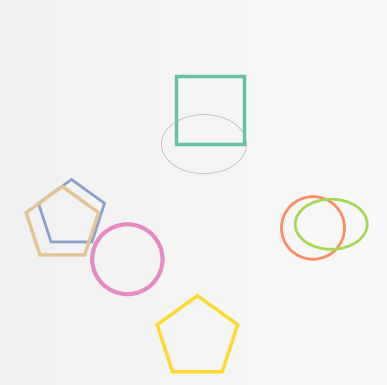[{"shape": "square", "thickness": 2.5, "radius": 0.44, "center": [0.541, 0.715]}, {"shape": "circle", "thickness": 2, "radius": 0.41, "center": [0.808, 0.408]}, {"shape": "pentagon", "thickness": 2, "radius": 0.45, "center": [0.185, 0.444]}, {"shape": "circle", "thickness": 3, "radius": 0.45, "center": [0.329, 0.327]}, {"shape": "oval", "thickness": 2, "radius": 0.46, "center": [0.855, 0.418]}, {"shape": "pentagon", "thickness": 2.5, "radius": 0.55, "center": [0.509, 0.123]}, {"shape": "pentagon", "thickness": 2.5, "radius": 0.49, "center": [0.161, 0.417]}, {"shape": "oval", "thickness": 0.5, "radius": 0.55, "center": [0.526, 0.626]}]